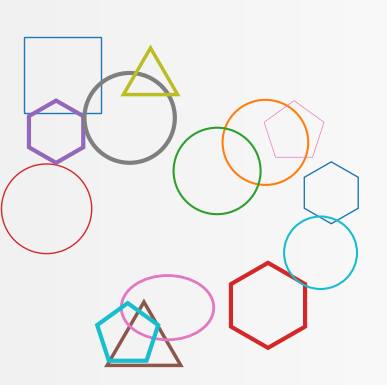[{"shape": "square", "thickness": 1, "radius": 0.5, "center": [0.162, 0.805]}, {"shape": "hexagon", "thickness": 1, "radius": 0.4, "center": [0.855, 0.499]}, {"shape": "circle", "thickness": 1.5, "radius": 0.55, "center": [0.685, 0.63]}, {"shape": "circle", "thickness": 1.5, "radius": 0.56, "center": [0.56, 0.556]}, {"shape": "hexagon", "thickness": 3, "radius": 0.55, "center": [0.692, 0.207]}, {"shape": "circle", "thickness": 1, "radius": 0.58, "center": [0.12, 0.458]}, {"shape": "hexagon", "thickness": 3, "radius": 0.4, "center": [0.145, 0.658]}, {"shape": "triangle", "thickness": 2.5, "radius": 0.55, "center": [0.371, 0.106]}, {"shape": "pentagon", "thickness": 0.5, "radius": 0.41, "center": [0.759, 0.657]}, {"shape": "oval", "thickness": 2, "radius": 0.6, "center": [0.432, 0.201]}, {"shape": "circle", "thickness": 3, "radius": 0.58, "center": [0.335, 0.694]}, {"shape": "triangle", "thickness": 2.5, "radius": 0.4, "center": [0.388, 0.795]}, {"shape": "pentagon", "thickness": 3, "radius": 0.41, "center": [0.33, 0.13]}, {"shape": "circle", "thickness": 1.5, "radius": 0.47, "center": [0.827, 0.343]}]